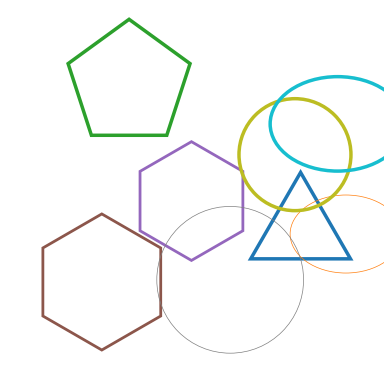[{"shape": "triangle", "thickness": 2.5, "radius": 0.75, "center": [0.781, 0.403]}, {"shape": "oval", "thickness": 0.5, "radius": 0.72, "center": [0.898, 0.392]}, {"shape": "pentagon", "thickness": 2.5, "radius": 0.83, "center": [0.335, 0.783]}, {"shape": "hexagon", "thickness": 2, "radius": 0.77, "center": [0.497, 0.478]}, {"shape": "hexagon", "thickness": 2, "radius": 0.88, "center": [0.264, 0.268]}, {"shape": "circle", "thickness": 0.5, "radius": 0.95, "center": [0.598, 0.273]}, {"shape": "circle", "thickness": 2.5, "radius": 0.73, "center": [0.766, 0.598]}, {"shape": "oval", "thickness": 2.5, "radius": 0.88, "center": [0.877, 0.678]}]